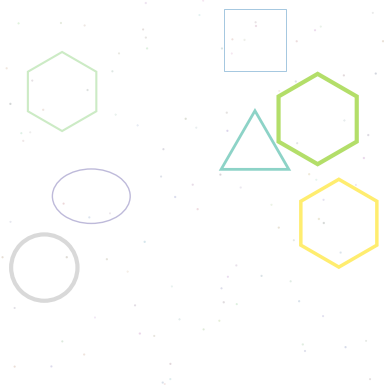[{"shape": "triangle", "thickness": 2, "radius": 0.51, "center": [0.662, 0.611]}, {"shape": "oval", "thickness": 1, "radius": 0.51, "center": [0.237, 0.49]}, {"shape": "square", "thickness": 0.5, "radius": 0.41, "center": [0.662, 0.896]}, {"shape": "hexagon", "thickness": 3, "radius": 0.59, "center": [0.825, 0.691]}, {"shape": "circle", "thickness": 3, "radius": 0.43, "center": [0.115, 0.305]}, {"shape": "hexagon", "thickness": 1.5, "radius": 0.51, "center": [0.161, 0.762]}, {"shape": "hexagon", "thickness": 2.5, "radius": 0.57, "center": [0.88, 0.42]}]